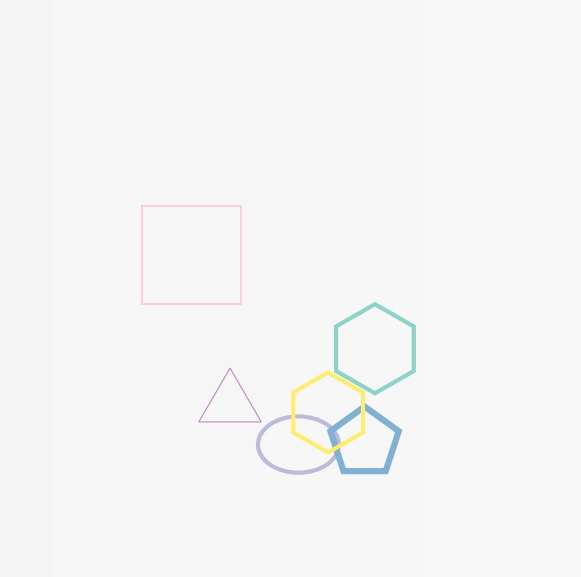[{"shape": "hexagon", "thickness": 2, "radius": 0.39, "center": [0.645, 0.395]}, {"shape": "oval", "thickness": 2, "radius": 0.35, "center": [0.513, 0.229]}, {"shape": "pentagon", "thickness": 3, "radius": 0.31, "center": [0.627, 0.233]}, {"shape": "square", "thickness": 1, "radius": 0.43, "center": [0.33, 0.557]}, {"shape": "triangle", "thickness": 0.5, "radius": 0.31, "center": [0.396, 0.3]}, {"shape": "hexagon", "thickness": 2, "radius": 0.35, "center": [0.565, 0.285]}]